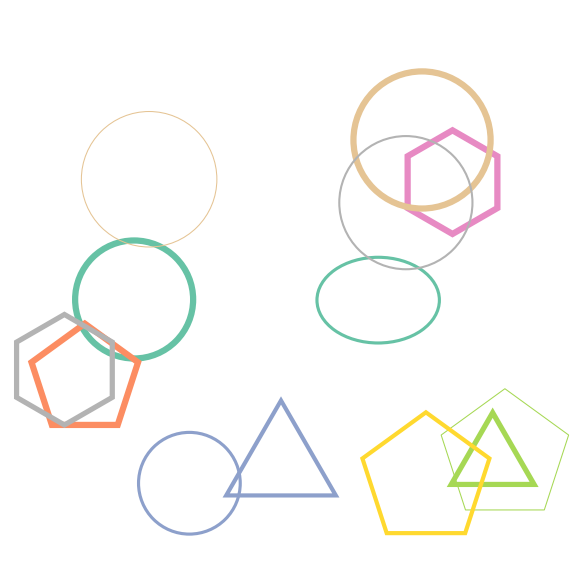[{"shape": "circle", "thickness": 3, "radius": 0.51, "center": [0.232, 0.481]}, {"shape": "oval", "thickness": 1.5, "radius": 0.53, "center": [0.655, 0.479]}, {"shape": "pentagon", "thickness": 3, "radius": 0.48, "center": [0.147, 0.342]}, {"shape": "circle", "thickness": 1.5, "radius": 0.44, "center": [0.328, 0.162]}, {"shape": "triangle", "thickness": 2, "radius": 0.55, "center": [0.487, 0.196]}, {"shape": "hexagon", "thickness": 3, "radius": 0.45, "center": [0.784, 0.684]}, {"shape": "pentagon", "thickness": 0.5, "radius": 0.58, "center": [0.874, 0.21]}, {"shape": "triangle", "thickness": 2.5, "radius": 0.41, "center": [0.853, 0.202]}, {"shape": "pentagon", "thickness": 2, "radius": 0.58, "center": [0.738, 0.17]}, {"shape": "circle", "thickness": 3, "radius": 0.59, "center": [0.731, 0.757]}, {"shape": "circle", "thickness": 0.5, "radius": 0.59, "center": [0.258, 0.689]}, {"shape": "circle", "thickness": 1, "radius": 0.58, "center": [0.703, 0.648]}, {"shape": "hexagon", "thickness": 2.5, "radius": 0.48, "center": [0.112, 0.359]}]